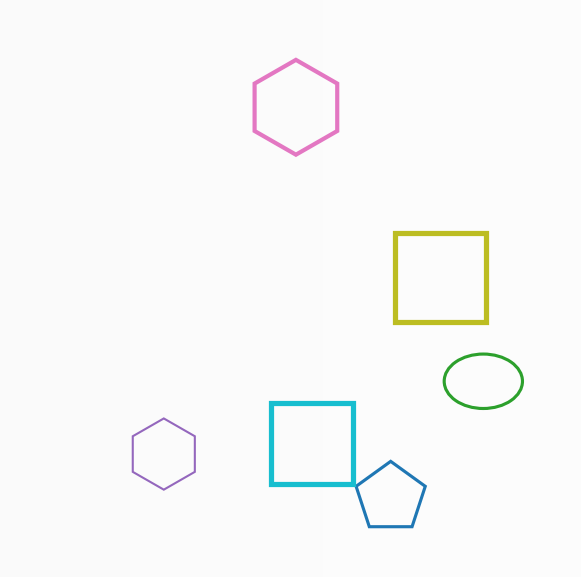[{"shape": "pentagon", "thickness": 1.5, "radius": 0.31, "center": [0.672, 0.138]}, {"shape": "oval", "thickness": 1.5, "radius": 0.34, "center": [0.832, 0.339]}, {"shape": "hexagon", "thickness": 1, "radius": 0.31, "center": [0.282, 0.213]}, {"shape": "hexagon", "thickness": 2, "radius": 0.41, "center": [0.509, 0.813]}, {"shape": "square", "thickness": 2.5, "radius": 0.39, "center": [0.758, 0.519]}, {"shape": "square", "thickness": 2.5, "radius": 0.35, "center": [0.536, 0.231]}]